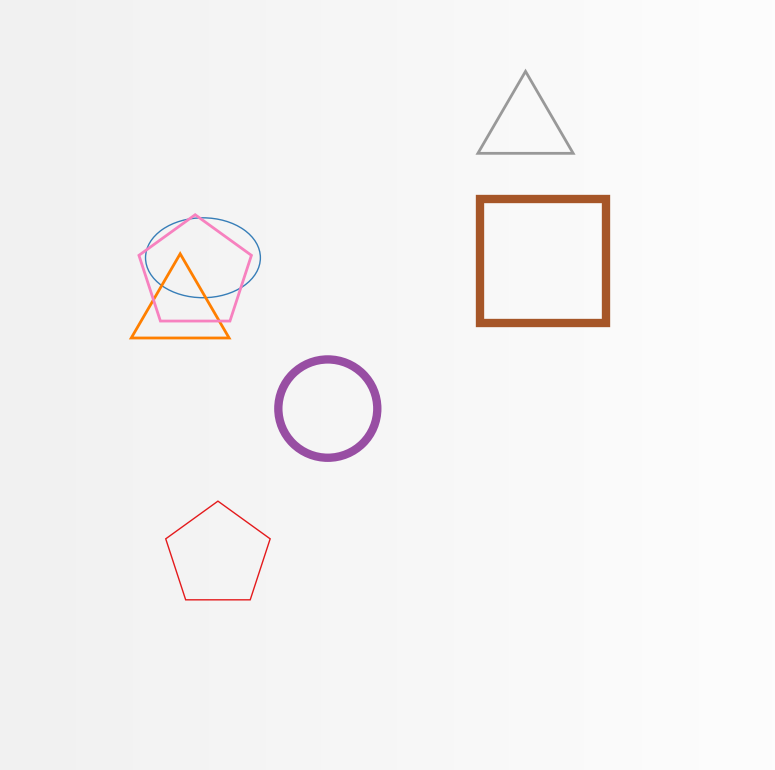[{"shape": "pentagon", "thickness": 0.5, "radius": 0.35, "center": [0.281, 0.278]}, {"shape": "oval", "thickness": 0.5, "radius": 0.37, "center": [0.262, 0.665]}, {"shape": "circle", "thickness": 3, "radius": 0.32, "center": [0.423, 0.469]}, {"shape": "triangle", "thickness": 1, "radius": 0.36, "center": [0.232, 0.598]}, {"shape": "square", "thickness": 3, "radius": 0.4, "center": [0.701, 0.661]}, {"shape": "pentagon", "thickness": 1, "radius": 0.38, "center": [0.252, 0.645]}, {"shape": "triangle", "thickness": 1, "radius": 0.35, "center": [0.678, 0.836]}]